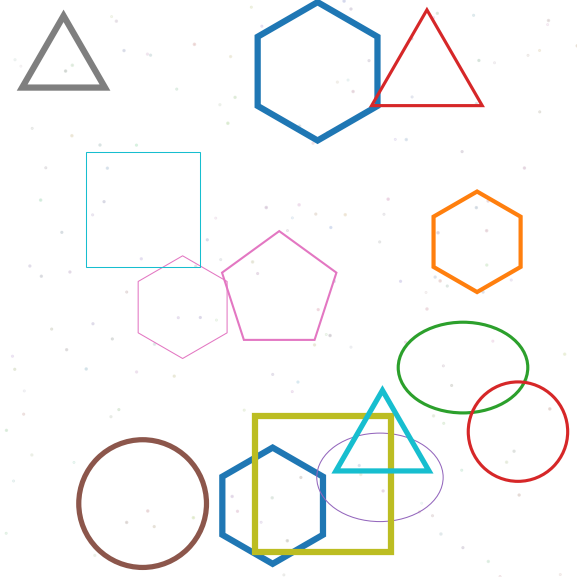[{"shape": "hexagon", "thickness": 3, "radius": 0.5, "center": [0.472, 0.123]}, {"shape": "hexagon", "thickness": 3, "radius": 0.6, "center": [0.55, 0.876]}, {"shape": "hexagon", "thickness": 2, "radius": 0.44, "center": [0.826, 0.58]}, {"shape": "oval", "thickness": 1.5, "radius": 0.56, "center": [0.802, 0.363]}, {"shape": "triangle", "thickness": 1.5, "radius": 0.55, "center": [0.739, 0.872]}, {"shape": "circle", "thickness": 1.5, "radius": 0.43, "center": [0.897, 0.252]}, {"shape": "oval", "thickness": 0.5, "radius": 0.55, "center": [0.658, 0.173]}, {"shape": "circle", "thickness": 2.5, "radius": 0.55, "center": [0.247, 0.127]}, {"shape": "pentagon", "thickness": 1, "radius": 0.52, "center": [0.484, 0.495]}, {"shape": "hexagon", "thickness": 0.5, "radius": 0.44, "center": [0.316, 0.467]}, {"shape": "triangle", "thickness": 3, "radius": 0.41, "center": [0.11, 0.889]}, {"shape": "square", "thickness": 3, "radius": 0.59, "center": [0.559, 0.161]}, {"shape": "triangle", "thickness": 2.5, "radius": 0.47, "center": [0.662, 0.23]}, {"shape": "square", "thickness": 0.5, "radius": 0.5, "center": [0.248, 0.636]}]